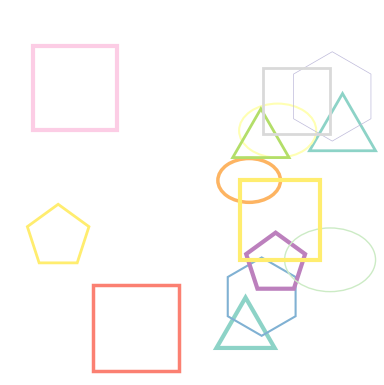[{"shape": "triangle", "thickness": 3, "radius": 0.44, "center": [0.638, 0.14]}, {"shape": "triangle", "thickness": 2, "radius": 0.5, "center": [0.89, 0.658]}, {"shape": "oval", "thickness": 1.5, "radius": 0.5, "center": [0.721, 0.661]}, {"shape": "hexagon", "thickness": 0.5, "radius": 0.58, "center": [0.863, 0.75]}, {"shape": "square", "thickness": 2.5, "radius": 0.56, "center": [0.353, 0.148]}, {"shape": "hexagon", "thickness": 1.5, "radius": 0.51, "center": [0.68, 0.23]}, {"shape": "oval", "thickness": 2.5, "radius": 0.41, "center": [0.647, 0.531]}, {"shape": "triangle", "thickness": 2, "radius": 0.42, "center": [0.678, 0.633]}, {"shape": "square", "thickness": 3, "radius": 0.55, "center": [0.195, 0.771]}, {"shape": "square", "thickness": 2, "radius": 0.43, "center": [0.77, 0.738]}, {"shape": "pentagon", "thickness": 3, "radius": 0.4, "center": [0.716, 0.315]}, {"shape": "oval", "thickness": 1, "radius": 0.59, "center": [0.857, 0.325]}, {"shape": "pentagon", "thickness": 2, "radius": 0.42, "center": [0.151, 0.385]}, {"shape": "square", "thickness": 3, "radius": 0.52, "center": [0.727, 0.428]}]